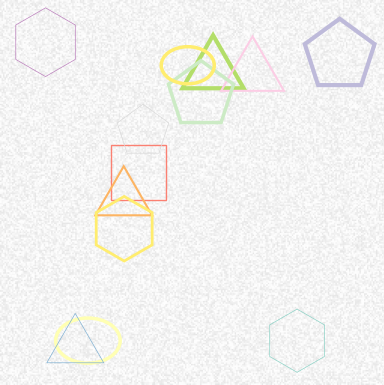[{"shape": "hexagon", "thickness": 0.5, "radius": 0.41, "center": [0.772, 0.115]}, {"shape": "oval", "thickness": 2.5, "radius": 0.42, "center": [0.228, 0.115]}, {"shape": "pentagon", "thickness": 3, "radius": 0.48, "center": [0.882, 0.856]}, {"shape": "square", "thickness": 1, "radius": 0.36, "center": [0.36, 0.553]}, {"shape": "triangle", "thickness": 0.5, "radius": 0.43, "center": [0.195, 0.1]}, {"shape": "triangle", "thickness": 1.5, "radius": 0.42, "center": [0.321, 0.483]}, {"shape": "triangle", "thickness": 3, "radius": 0.46, "center": [0.553, 0.817]}, {"shape": "triangle", "thickness": 1.5, "radius": 0.47, "center": [0.656, 0.811]}, {"shape": "pentagon", "thickness": 0.5, "radius": 0.35, "center": [0.371, 0.659]}, {"shape": "hexagon", "thickness": 0.5, "radius": 0.45, "center": [0.118, 0.89]}, {"shape": "pentagon", "thickness": 2.5, "radius": 0.44, "center": [0.522, 0.754]}, {"shape": "oval", "thickness": 2.5, "radius": 0.34, "center": [0.488, 0.831]}, {"shape": "hexagon", "thickness": 2, "radius": 0.42, "center": [0.323, 0.406]}]